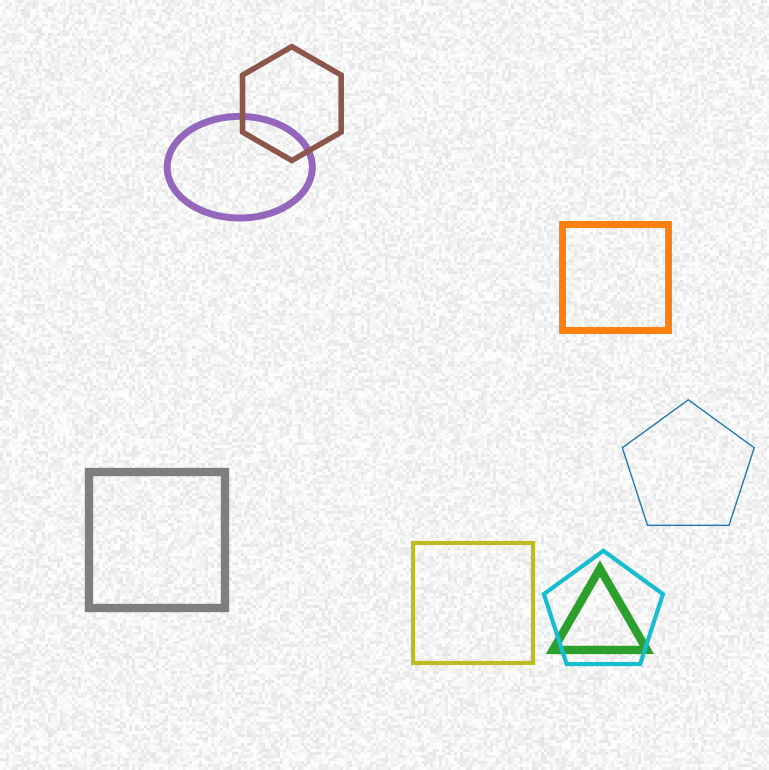[{"shape": "pentagon", "thickness": 0.5, "radius": 0.45, "center": [0.894, 0.391]}, {"shape": "square", "thickness": 2.5, "radius": 0.34, "center": [0.799, 0.64]}, {"shape": "triangle", "thickness": 3, "radius": 0.35, "center": [0.779, 0.191]}, {"shape": "oval", "thickness": 2.5, "radius": 0.47, "center": [0.311, 0.783]}, {"shape": "hexagon", "thickness": 2, "radius": 0.37, "center": [0.379, 0.865]}, {"shape": "square", "thickness": 3, "radius": 0.44, "center": [0.204, 0.299]}, {"shape": "square", "thickness": 1.5, "radius": 0.39, "center": [0.615, 0.217]}, {"shape": "pentagon", "thickness": 1.5, "radius": 0.41, "center": [0.784, 0.203]}]